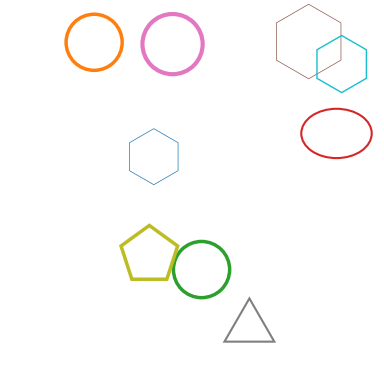[{"shape": "hexagon", "thickness": 0.5, "radius": 0.36, "center": [0.399, 0.593]}, {"shape": "circle", "thickness": 2.5, "radius": 0.36, "center": [0.245, 0.89]}, {"shape": "circle", "thickness": 2.5, "radius": 0.36, "center": [0.524, 0.3]}, {"shape": "oval", "thickness": 1.5, "radius": 0.46, "center": [0.874, 0.653]}, {"shape": "hexagon", "thickness": 0.5, "radius": 0.48, "center": [0.802, 0.892]}, {"shape": "circle", "thickness": 3, "radius": 0.39, "center": [0.448, 0.885]}, {"shape": "triangle", "thickness": 1.5, "radius": 0.37, "center": [0.648, 0.15]}, {"shape": "pentagon", "thickness": 2.5, "radius": 0.39, "center": [0.388, 0.337]}, {"shape": "hexagon", "thickness": 1, "radius": 0.37, "center": [0.887, 0.834]}]